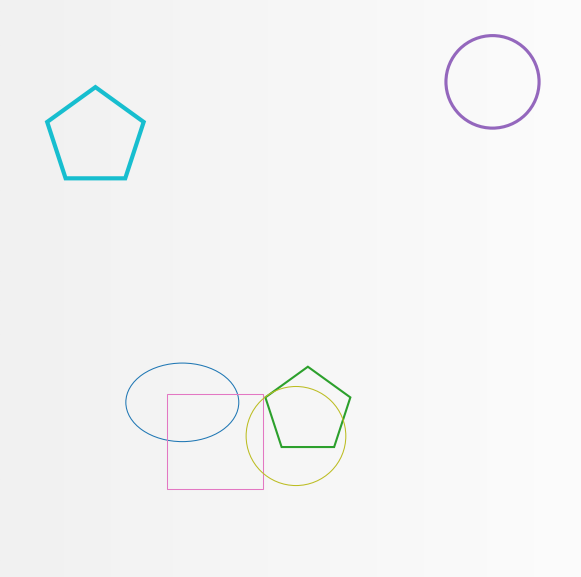[{"shape": "oval", "thickness": 0.5, "radius": 0.49, "center": [0.314, 0.302]}, {"shape": "pentagon", "thickness": 1, "radius": 0.38, "center": [0.53, 0.287]}, {"shape": "circle", "thickness": 1.5, "radius": 0.4, "center": [0.847, 0.857]}, {"shape": "square", "thickness": 0.5, "radius": 0.41, "center": [0.37, 0.235]}, {"shape": "circle", "thickness": 0.5, "radius": 0.43, "center": [0.509, 0.244]}, {"shape": "pentagon", "thickness": 2, "radius": 0.44, "center": [0.164, 0.761]}]